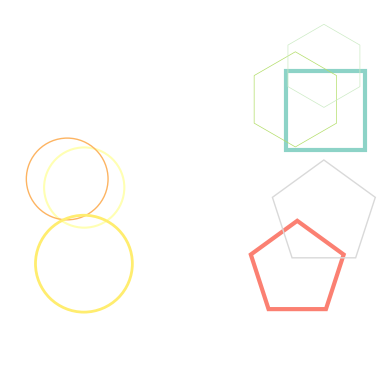[{"shape": "square", "thickness": 3, "radius": 0.52, "center": [0.846, 0.713]}, {"shape": "circle", "thickness": 1.5, "radius": 0.52, "center": [0.219, 0.513]}, {"shape": "pentagon", "thickness": 3, "radius": 0.63, "center": [0.772, 0.3]}, {"shape": "circle", "thickness": 1, "radius": 0.53, "center": [0.175, 0.535]}, {"shape": "hexagon", "thickness": 0.5, "radius": 0.62, "center": [0.767, 0.742]}, {"shape": "pentagon", "thickness": 1, "radius": 0.7, "center": [0.841, 0.444]}, {"shape": "hexagon", "thickness": 0.5, "radius": 0.54, "center": [0.841, 0.829]}, {"shape": "circle", "thickness": 2, "radius": 0.63, "center": [0.218, 0.315]}]